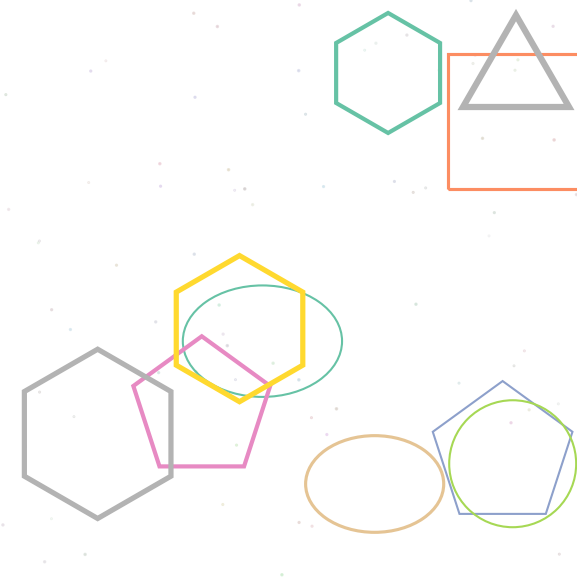[{"shape": "hexagon", "thickness": 2, "radius": 0.52, "center": [0.672, 0.873]}, {"shape": "oval", "thickness": 1, "radius": 0.69, "center": [0.454, 0.408]}, {"shape": "square", "thickness": 1.5, "radius": 0.59, "center": [0.893, 0.789]}, {"shape": "pentagon", "thickness": 1, "radius": 0.64, "center": [0.87, 0.212]}, {"shape": "pentagon", "thickness": 2, "radius": 0.62, "center": [0.349, 0.292]}, {"shape": "circle", "thickness": 1, "radius": 0.55, "center": [0.888, 0.196]}, {"shape": "hexagon", "thickness": 2.5, "radius": 0.63, "center": [0.415, 0.43]}, {"shape": "oval", "thickness": 1.5, "radius": 0.6, "center": [0.649, 0.161]}, {"shape": "triangle", "thickness": 3, "radius": 0.53, "center": [0.894, 0.867]}, {"shape": "hexagon", "thickness": 2.5, "radius": 0.73, "center": [0.169, 0.248]}]